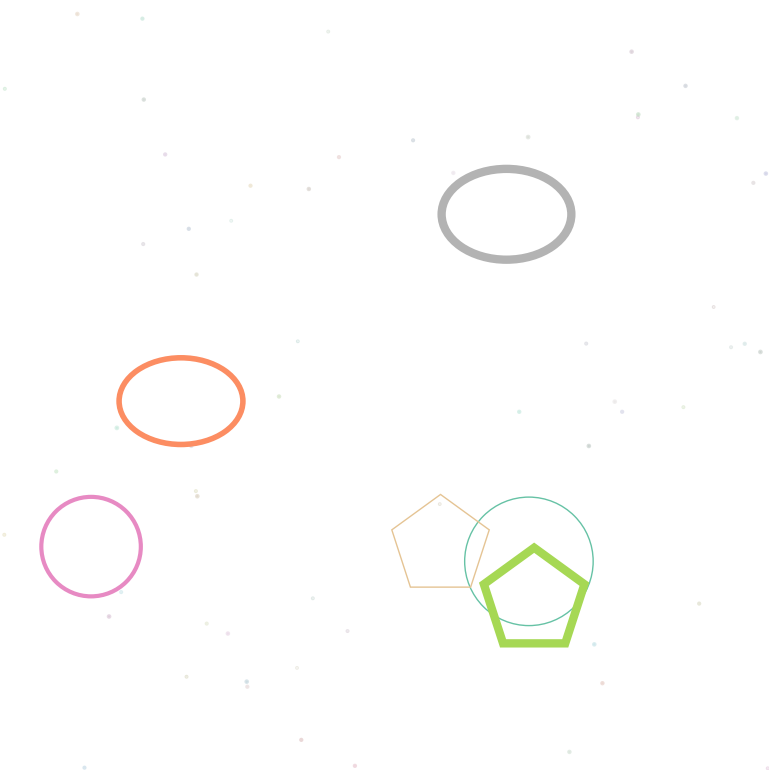[{"shape": "circle", "thickness": 0.5, "radius": 0.42, "center": [0.687, 0.271]}, {"shape": "oval", "thickness": 2, "radius": 0.4, "center": [0.235, 0.479]}, {"shape": "circle", "thickness": 1.5, "radius": 0.32, "center": [0.118, 0.29]}, {"shape": "pentagon", "thickness": 3, "radius": 0.34, "center": [0.694, 0.22]}, {"shape": "pentagon", "thickness": 0.5, "radius": 0.33, "center": [0.572, 0.291]}, {"shape": "oval", "thickness": 3, "radius": 0.42, "center": [0.658, 0.722]}]